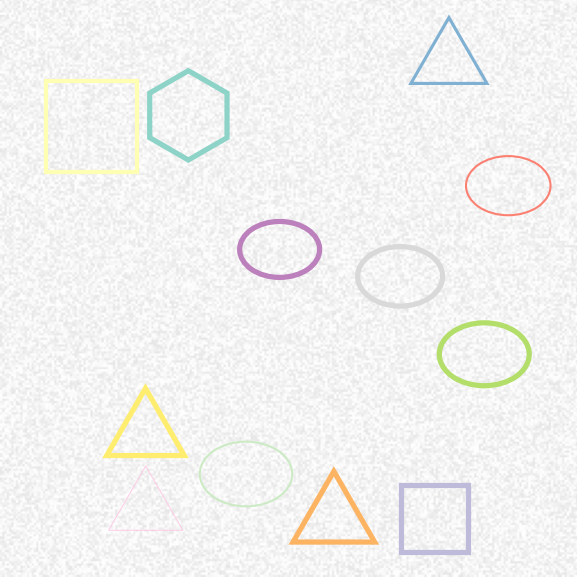[{"shape": "hexagon", "thickness": 2.5, "radius": 0.39, "center": [0.326, 0.799]}, {"shape": "square", "thickness": 2, "radius": 0.39, "center": [0.159, 0.781]}, {"shape": "square", "thickness": 2.5, "radius": 0.29, "center": [0.752, 0.101]}, {"shape": "oval", "thickness": 1, "radius": 0.37, "center": [0.88, 0.678]}, {"shape": "triangle", "thickness": 1.5, "radius": 0.38, "center": [0.777, 0.893]}, {"shape": "triangle", "thickness": 2.5, "radius": 0.41, "center": [0.578, 0.101]}, {"shape": "oval", "thickness": 2.5, "radius": 0.39, "center": [0.839, 0.386]}, {"shape": "triangle", "thickness": 0.5, "radius": 0.37, "center": [0.252, 0.118]}, {"shape": "oval", "thickness": 2.5, "radius": 0.37, "center": [0.693, 0.521]}, {"shape": "oval", "thickness": 2.5, "radius": 0.35, "center": [0.484, 0.567]}, {"shape": "oval", "thickness": 1, "radius": 0.4, "center": [0.426, 0.178]}, {"shape": "triangle", "thickness": 2.5, "radius": 0.39, "center": [0.252, 0.249]}]